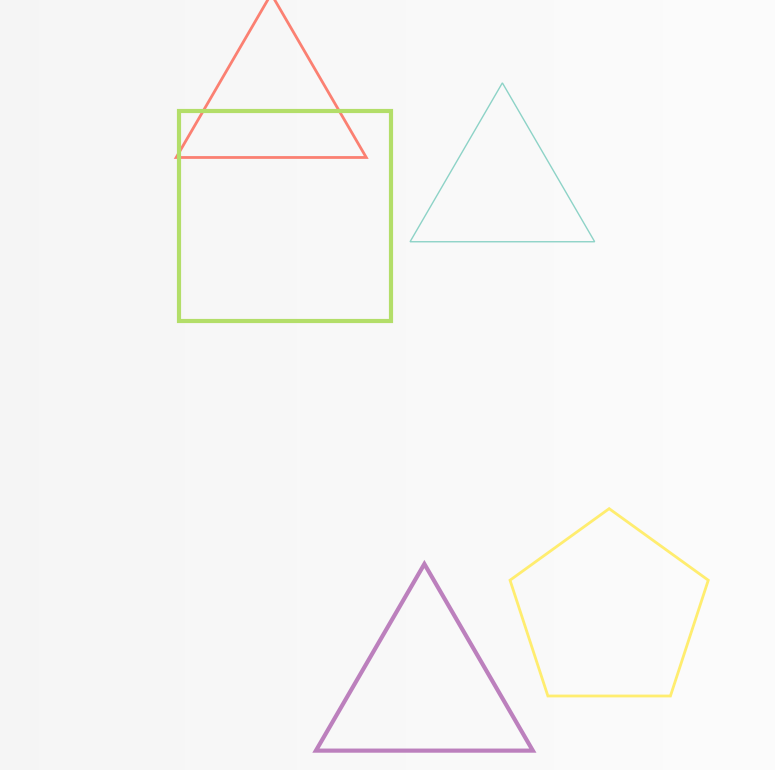[{"shape": "triangle", "thickness": 0.5, "radius": 0.69, "center": [0.648, 0.755]}, {"shape": "triangle", "thickness": 1, "radius": 0.71, "center": [0.35, 0.866]}, {"shape": "square", "thickness": 1.5, "radius": 0.68, "center": [0.368, 0.72]}, {"shape": "triangle", "thickness": 1.5, "radius": 0.81, "center": [0.548, 0.106]}, {"shape": "pentagon", "thickness": 1, "radius": 0.67, "center": [0.786, 0.205]}]